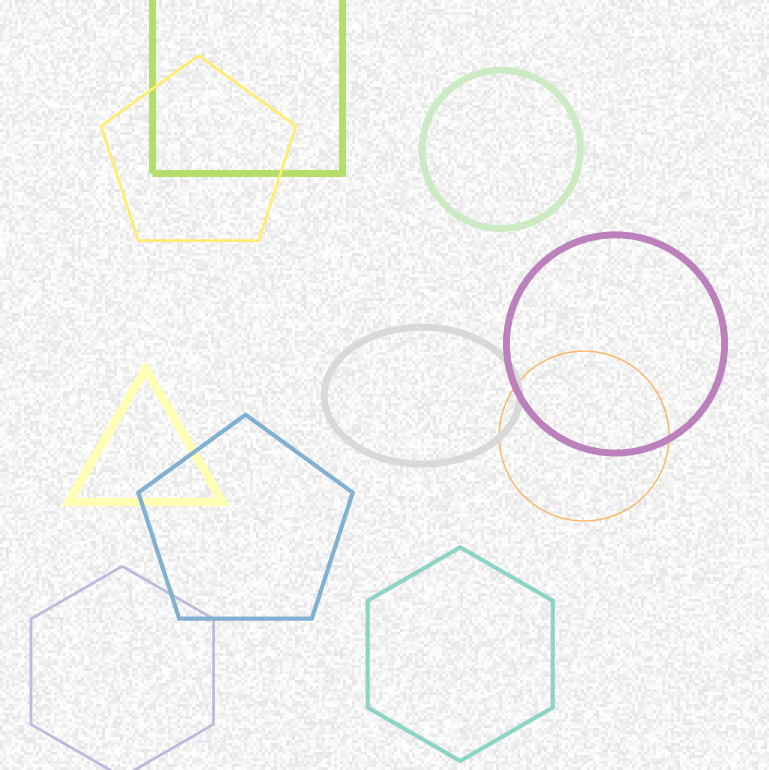[{"shape": "hexagon", "thickness": 1.5, "radius": 0.69, "center": [0.598, 0.15]}, {"shape": "triangle", "thickness": 3, "radius": 0.58, "center": [0.189, 0.406]}, {"shape": "hexagon", "thickness": 1, "radius": 0.68, "center": [0.159, 0.128]}, {"shape": "pentagon", "thickness": 1.5, "radius": 0.73, "center": [0.319, 0.315]}, {"shape": "circle", "thickness": 0.5, "radius": 0.55, "center": [0.759, 0.434]}, {"shape": "square", "thickness": 2.5, "radius": 0.62, "center": [0.321, 0.899]}, {"shape": "oval", "thickness": 2.5, "radius": 0.64, "center": [0.548, 0.486]}, {"shape": "circle", "thickness": 2.5, "radius": 0.71, "center": [0.799, 0.553]}, {"shape": "circle", "thickness": 2.5, "radius": 0.51, "center": [0.651, 0.806]}, {"shape": "pentagon", "thickness": 1, "radius": 0.66, "center": [0.258, 0.795]}]